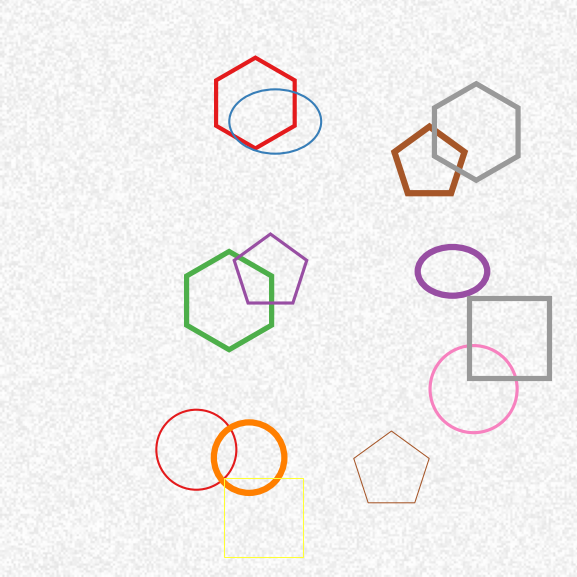[{"shape": "hexagon", "thickness": 2, "radius": 0.39, "center": [0.442, 0.821]}, {"shape": "circle", "thickness": 1, "radius": 0.35, "center": [0.34, 0.22]}, {"shape": "oval", "thickness": 1, "radius": 0.4, "center": [0.477, 0.789]}, {"shape": "hexagon", "thickness": 2.5, "radius": 0.43, "center": [0.397, 0.479]}, {"shape": "pentagon", "thickness": 1.5, "radius": 0.33, "center": [0.468, 0.528]}, {"shape": "oval", "thickness": 3, "radius": 0.3, "center": [0.783, 0.529]}, {"shape": "circle", "thickness": 3, "radius": 0.31, "center": [0.431, 0.207]}, {"shape": "square", "thickness": 0.5, "radius": 0.34, "center": [0.456, 0.103]}, {"shape": "pentagon", "thickness": 3, "radius": 0.32, "center": [0.744, 0.716]}, {"shape": "pentagon", "thickness": 0.5, "radius": 0.34, "center": [0.678, 0.184]}, {"shape": "circle", "thickness": 1.5, "radius": 0.38, "center": [0.82, 0.325]}, {"shape": "hexagon", "thickness": 2.5, "radius": 0.42, "center": [0.825, 0.771]}, {"shape": "square", "thickness": 2.5, "radius": 0.34, "center": [0.881, 0.414]}]